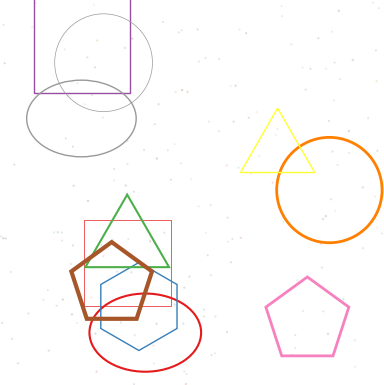[{"shape": "square", "thickness": 0.5, "radius": 0.56, "center": [0.331, 0.317]}, {"shape": "oval", "thickness": 1.5, "radius": 0.73, "center": [0.377, 0.136]}, {"shape": "hexagon", "thickness": 1, "radius": 0.57, "center": [0.361, 0.204]}, {"shape": "triangle", "thickness": 1.5, "radius": 0.63, "center": [0.33, 0.369]}, {"shape": "square", "thickness": 1, "radius": 0.62, "center": [0.213, 0.883]}, {"shape": "circle", "thickness": 2, "radius": 0.68, "center": [0.856, 0.506]}, {"shape": "triangle", "thickness": 1, "radius": 0.56, "center": [0.721, 0.608]}, {"shape": "pentagon", "thickness": 3, "radius": 0.55, "center": [0.29, 0.261]}, {"shape": "pentagon", "thickness": 2, "radius": 0.57, "center": [0.798, 0.167]}, {"shape": "circle", "thickness": 0.5, "radius": 0.63, "center": [0.269, 0.837]}, {"shape": "oval", "thickness": 1, "radius": 0.71, "center": [0.211, 0.692]}]